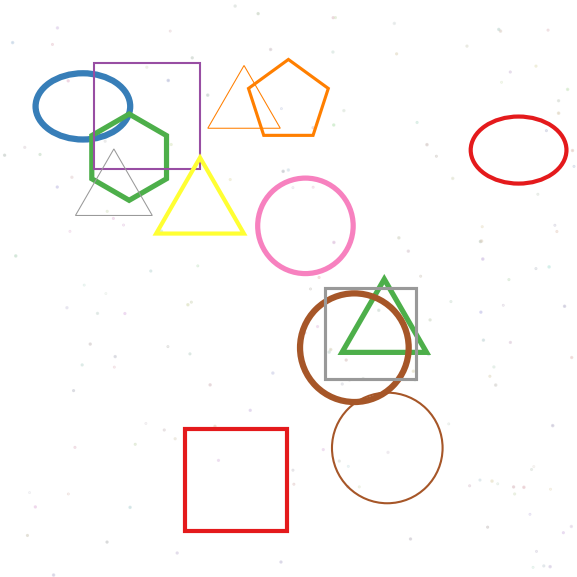[{"shape": "square", "thickness": 2, "radius": 0.44, "center": [0.409, 0.167]}, {"shape": "oval", "thickness": 2, "radius": 0.41, "center": [0.898, 0.739]}, {"shape": "oval", "thickness": 3, "radius": 0.41, "center": [0.144, 0.815]}, {"shape": "triangle", "thickness": 2.5, "radius": 0.42, "center": [0.665, 0.431]}, {"shape": "hexagon", "thickness": 2.5, "radius": 0.37, "center": [0.224, 0.727]}, {"shape": "square", "thickness": 1, "radius": 0.46, "center": [0.254, 0.798]}, {"shape": "triangle", "thickness": 0.5, "radius": 0.36, "center": [0.423, 0.813]}, {"shape": "pentagon", "thickness": 1.5, "radius": 0.36, "center": [0.499, 0.824]}, {"shape": "triangle", "thickness": 2, "radius": 0.44, "center": [0.346, 0.639]}, {"shape": "circle", "thickness": 3, "radius": 0.47, "center": [0.614, 0.397]}, {"shape": "circle", "thickness": 1, "radius": 0.48, "center": [0.671, 0.223]}, {"shape": "circle", "thickness": 2.5, "radius": 0.41, "center": [0.529, 0.608]}, {"shape": "triangle", "thickness": 0.5, "radius": 0.38, "center": [0.197, 0.664]}, {"shape": "square", "thickness": 1.5, "radius": 0.39, "center": [0.642, 0.422]}]